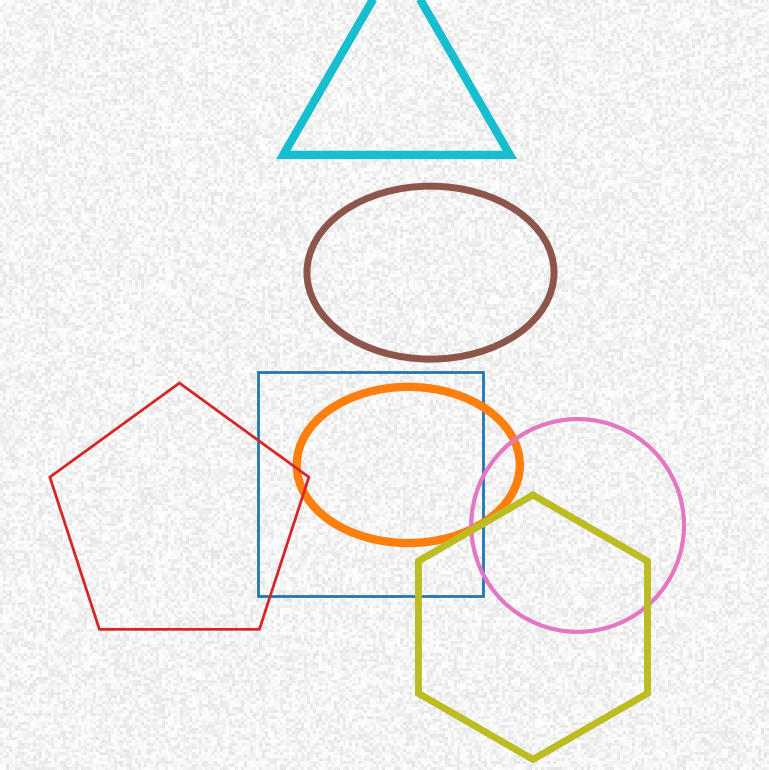[{"shape": "square", "thickness": 1, "radius": 0.73, "center": [0.481, 0.371]}, {"shape": "oval", "thickness": 3, "radius": 0.72, "center": [0.53, 0.396]}, {"shape": "pentagon", "thickness": 1, "radius": 0.88, "center": [0.233, 0.326]}, {"shape": "oval", "thickness": 2.5, "radius": 0.8, "center": [0.559, 0.646]}, {"shape": "circle", "thickness": 1.5, "radius": 0.69, "center": [0.75, 0.318]}, {"shape": "hexagon", "thickness": 2.5, "radius": 0.86, "center": [0.692, 0.185]}, {"shape": "triangle", "thickness": 3, "radius": 0.85, "center": [0.515, 0.884]}]